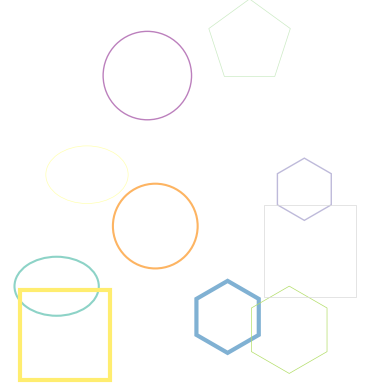[{"shape": "oval", "thickness": 1.5, "radius": 0.55, "center": [0.147, 0.256]}, {"shape": "oval", "thickness": 0.5, "radius": 0.53, "center": [0.226, 0.546]}, {"shape": "hexagon", "thickness": 1, "radius": 0.4, "center": [0.79, 0.508]}, {"shape": "hexagon", "thickness": 3, "radius": 0.47, "center": [0.591, 0.177]}, {"shape": "circle", "thickness": 1.5, "radius": 0.55, "center": [0.403, 0.413]}, {"shape": "hexagon", "thickness": 0.5, "radius": 0.57, "center": [0.751, 0.143]}, {"shape": "square", "thickness": 0.5, "radius": 0.6, "center": [0.805, 0.348]}, {"shape": "circle", "thickness": 1, "radius": 0.57, "center": [0.383, 0.804]}, {"shape": "pentagon", "thickness": 0.5, "radius": 0.56, "center": [0.648, 0.891]}, {"shape": "square", "thickness": 3, "radius": 0.59, "center": [0.169, 0.129]}]